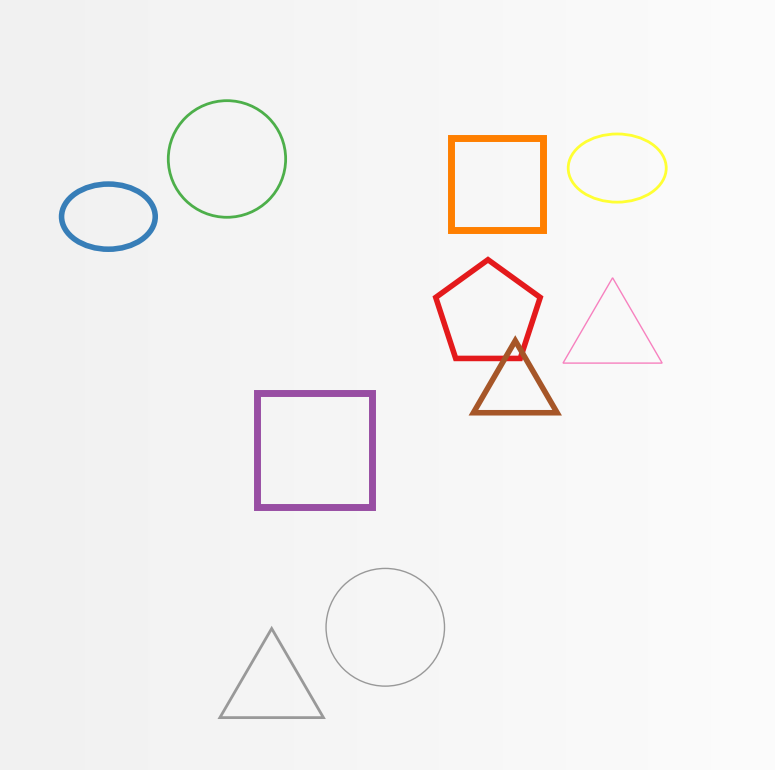[{"shape": "pentagon", "thickness": 2, "radius": 0.35, "center": [0.63, 0.592]}, {"shape": "oval", "thickness": 2, "radius": 0.3, "center": [0.14, 0.719]}, {"shape": "circle", "thickness": 1, "radius": 0.38, "center": [0.293, 0.794]}, {"shape": "square", "thickness": 2.5, "radius": 0.37, "center": [0.406, 0.415]}, {"shape": "square", "thickness": 2.5, "radius": 0.3, "center": [0.642, 0.761]}, {"shape": "oval", "thickness": 1, "radius": 0.32, "center": [0.796, 0.782]}, {"shape": "triangle", "thickness": 2, "radius": 0.31, "center": [0.665, 0.495]}, {"shape": "triangle", "thickness": 0.5, "radius": 0.37, "center": [0.79, 0.565]}, {"shape": "triangle", "thickness": 1, "radius": 0.39, "center": [0.351, 0.107]}, {"shape": "circle", "thickness": 0.5, "radius": 0.38, "center": [0.497, 0.185]}]